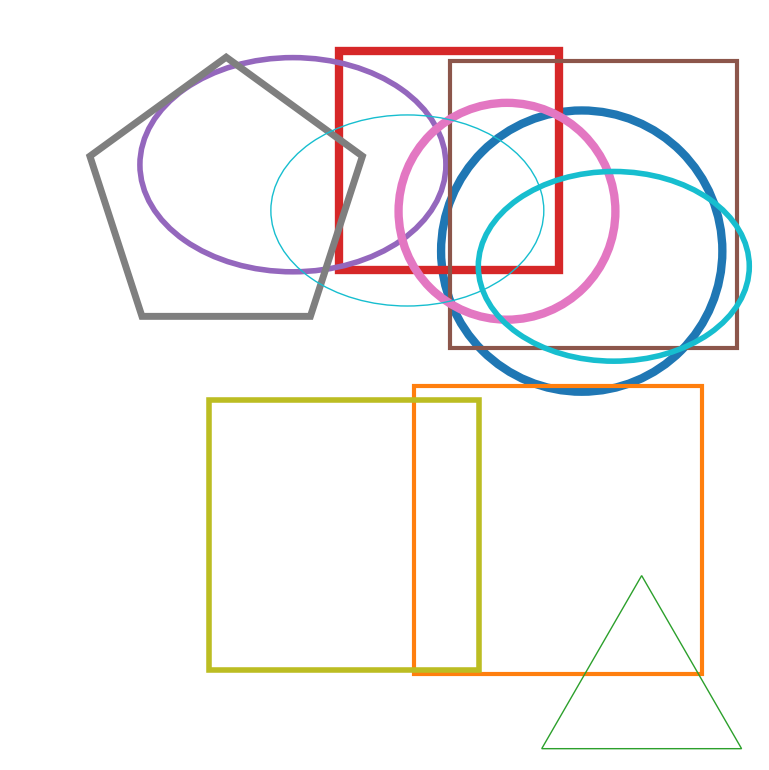[{"shape": "circle", "thickness": 3, "radius": 0.91, "center": [0.755, 0.674]}, {"shape": "square", "thickness": 1.5, "radius": 0.93, "center": [0.724, 0.311]}, {"shape": "triangle", "thickness": 0.5, "radius": 0.75, "center": [0.833, 0.103]}, {"shape": "square", "thickness": 3, "radius": 0.71, "center": [0.583, 0.791]}, {"shape": "oval", "thickness": 2, "radius": 0.99, "center": [0.38, 0.786]}, {"shape": "square", "thickness": 1.5, "radius": 0.93, "center": [0.771, 0.734]}, {"shape": "circle", "thickness": 3, "radius": 0.7, "center": [0.658, 0.726]}, {"shape": "pentagon", "thickness": 2.5, "radius": 0.93, "center": [0.294, 0.74]}, {"shape": "square", "thickness": 2, "radius": 0.87, "center": [0.447, 0.305]}, {"shape": "oval", "thickness": 0.5, "radius": 0.89, "center": [0.529, 0.727]}, {"shape": "oval", "thickness": 2, "radius": 0.88, "center": [0.797, 0.654]}]